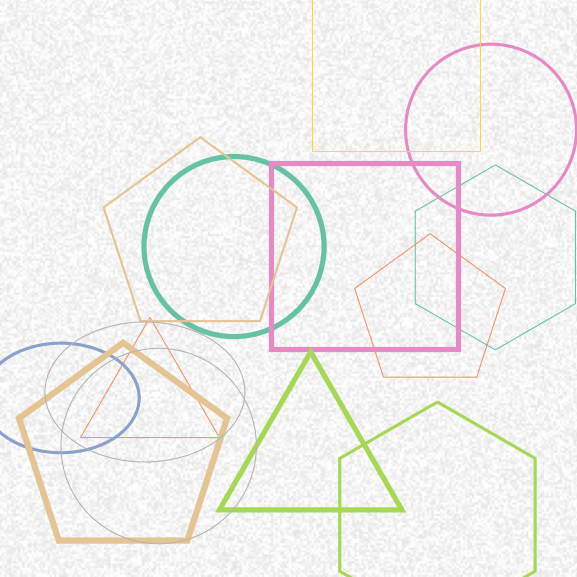[{"shape": "hexagon", "thickness": 0.5, "radius": 0.8, "center": [0.858, 0.553]}, {"shape": "circle", "thickness": 2.5, "radius": 0.78, "center": [0.405, 0.572]}, {"shape": "pentagon", "thickness": 0.5, "radius": 0.69, "center": [0.745, 0.457]}, {"shape": "triangle", "thickness": 0.5, "radius": 0.69, "center": [0.26, 0.311]}, {"shape": "oval", "thickness": 1.5, "radius": 0.68, "center": [0.105, 0.31]}, {"shape": "square", "thickness": 2.5, "radius": 0.81, "center": [0.631, 0.555]}, {"shape": "circle", "thickness": 1.5, "radius": 0.74, "center": [0.85, 0.775]}, {"shape": "hexagon", "thickness": 1.5, "radius": 0.98, "center": [0.757, 0.108]}, {"shape": "triangle", "thickness": 2.5, "radius": 0.91, "center": [0.538, 0.207]}, {"shape": "square", "thickness": 0.5, "radius": 0.73, "center": [0.686, 0.882]}, {"shape": "pentagon", "thickness": 3, "radius": 0.95, "center": [0.213, 0.216]}, {"shape": "pentagon", "thickness": 1, "radius": 0.88, "center": [0.347, 0.586]}, {"shape": "oval", "thickness": 0.5, "radius": 0.87, "center": [0.251, 0.32]}, {"shape": "circle", "thickness": 0.5, "radius": 0.85, "center": [0.275, 0.227]}]